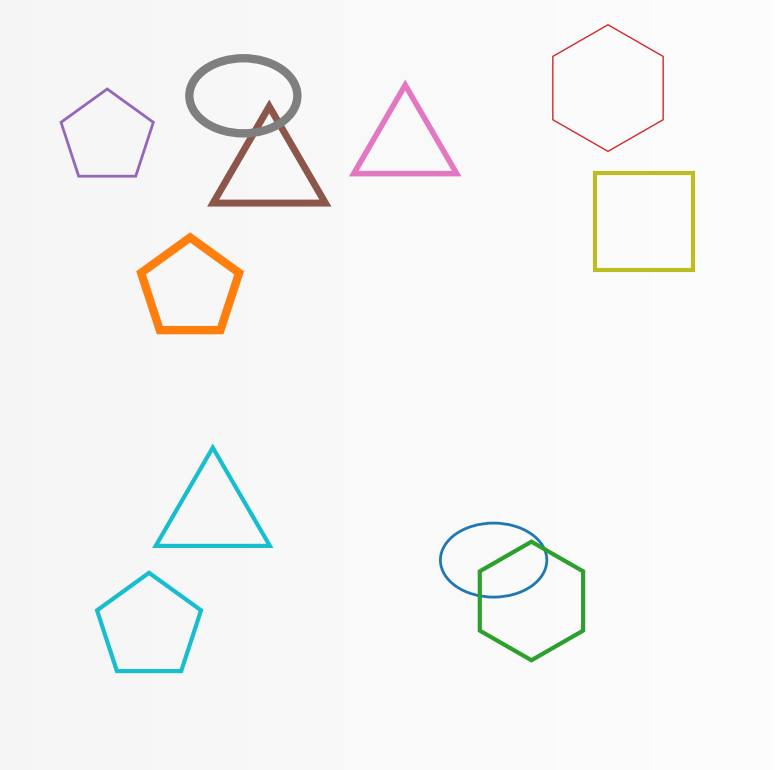[{"shape": "oval", "thickness": 1, "radius": 0.34, "center": [0.637, 0.273]}, {"shape": "pentagon", "thickness": 3, "radius": 0.33, "center": [0.245, 0.625]}, {"shape": "hexagon", "thickness": 1.5, "radius": 0.38, "center": [0.686, 0.22]}, {"shape": "hexagon", "thickness": 0.5, "radius": 0.41, "center": [0.785, 0.886]}, {"shape": "pentagon", "thickness": 1, "radius": 0.31, "center": [0.138, 0.822]}, {"shape": "triangle", "thickness": 2.5, "radius": 0.42, "center": [0.347, 0.778]}, {"shape": "triangle", "thickness": 2, "radius": 0.38, "center": [0.523, 0.813]}, {"shape": "oval", "thickness": 3, "radius": 0.35, "center": [0.314, 0.876]}, {"shape": "square", "thickness": 1.5, "radius": 0.32, "center": [0.831, 0.712]}, {"shape": "triangle", "thickness": 1.5, "radius": 0.43, "center": [0.275, 0.334]}, {"shape": "pentagon", "thickness": 1.5, "radius": 0.35, "center": [0.192, 0.186]}]